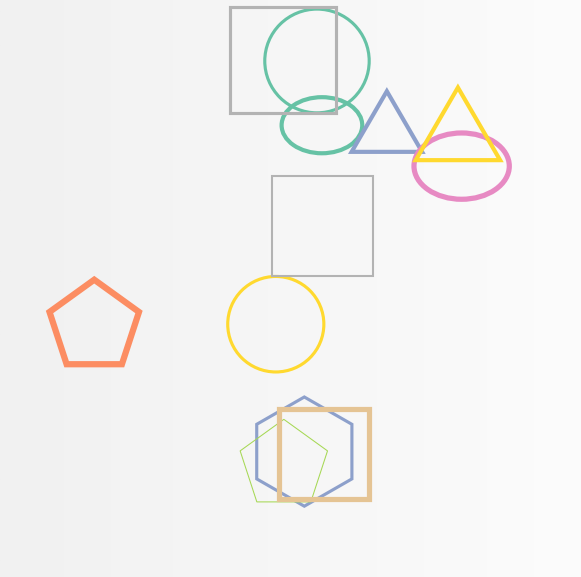[{"shape": "oval", "thickness": 2, "radius": 0.35, "center": [0.554, 0.782]}, {"shape": "circle", "thickness": 1.5, "radius": 0.45, "center": [0.545, 0.894]}, {"shape": "pentagon", "thickness": 3, "radius": 0.4, "center": [0.162, 0.434]}, {"shape": "triangle", "thickness": 2, "radius": 0.35, "center": [0.666, 0.771]}, {"shape": "hexagon", "thickness": 1.5, "radius": 0.47, "center": [0.524, 0.217]}, {"shape": "oval", "thickness": 2.5, "radius": 0.41, "center": [0.794, 0.711]}, {"shape": "pentagon", "thickness": 0.5, "radius": 0.4, "center": [0.488, 0.194]}, {"shape": "circle", "thickness": 1.5, "radius": 0.41, "center": [0.474, 0.438]}, {"shape": "triangle", "thickness": 2, "radius": 0.42, "center": [0.788, 0.764]}, {"shape": "square", "thickness": 2.5, "radius": 0.39, "center": [0.557, 0.212]}, {"shape": "square", "thickness": 1.5, "radius": 0.46, "center": [0.487, 0.895]}, {"shape": "square", "thickness": 1, "radius": 0.43, "center": [0.555, 0.608]}]